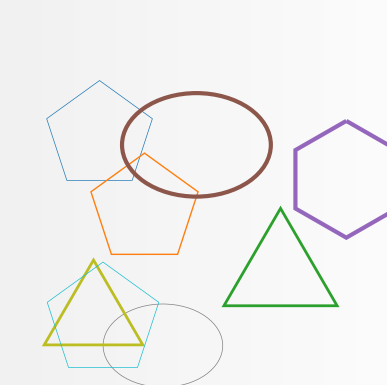[{"shape": "pentagon", "thickness": 0.5, "radius": 0.72, "center": [0.257, 0.647]}, {"shape": "pentagon", "thickness": 1, "radius": 0.73, "center": [0.373, 0.457]}, {"shape": "triangle", "thickness": 2, "radius": 0.84, "center": [0.724, 0.29]}, {"shape": "hexagon", "thickness": 3, "radius": 0.76, "center": [0.894, 0.534]}, {"shape": "oval", "thickness": 3, "radius": 0.96, "center": [0.507, 0.624]}, {"shape": "oval", "thickness": 0.5, "radius": 0.77, "center": [0.42, 0.102]}, {"shape": "triangle", "thickness": 2, "radius": 0.73, "center": [0.241, 0.178]}, {"shape": "pentagon", "thickness": 0.5, "radius": 0.76, "center": [0.266, 0.168]}]